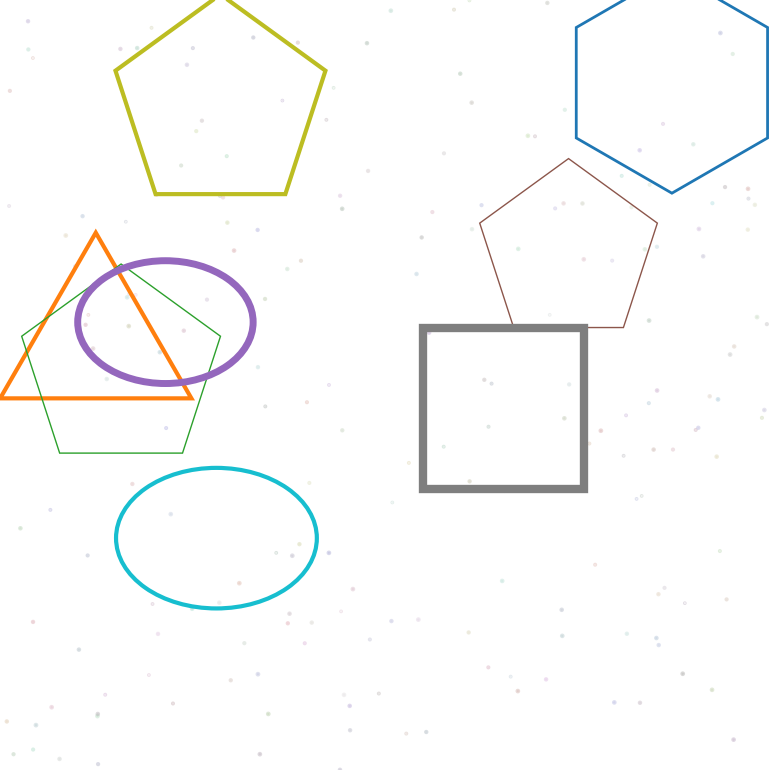[{"shape": "hexagon", "thickness": 1, "radius": 0.72, "center": [0.873, 0.893]}, {"shape": "triangle", "thickness": 1.5, "radius": 0.72, "center": [0.124, 0.554]}, {"shape": "pentagon", "thickness": 0.5, "radius": 0.68, "center": [0.157, 0.521]}, {"shape": "oval", "thickness": 2.5, "radius": 0.57, "center": [0.215, 0.582]}, {"shape": "pentagon", "thickness": 0.5, "radius": 0.61, "center": [0.738, 0.673]}, {"shape": "square", "thickness": 3, "radius": 0.52, "center": [0.654, 0.47]}, {"shape": "pentagon", "thickness": 1.5, "radius": 0.72, "center": [0.286, 0.864]}, {"shape": "oval", "thickness": 1.5, "radius": 0.65, "center": [0.281, 0.301]}]